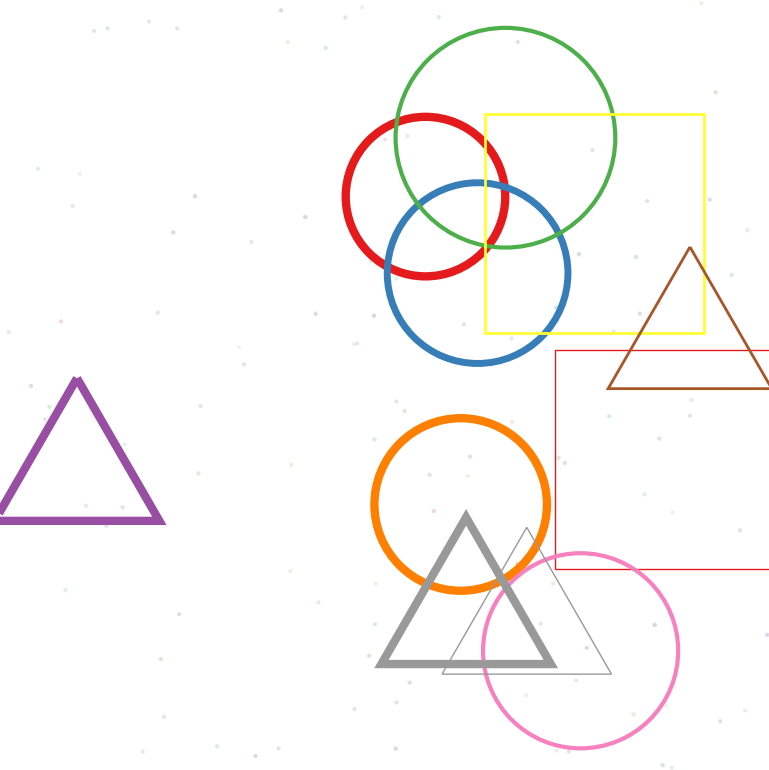[{"shape": "circle", "thickness": 3, "radius": 0.52, "center": [0.553, 0.745]}, {"shape": "square", "thickness": 0.5, "radius": 0.71, "center": [0.863, 0.403]}, {"shape": "circle", "thickness": 2.5, "radius": 0.59, "center": [0.62, 0.645]}, {"shape": "circle", "thickness": 1.5, "radius": 0.71, "center": [0.656, 0.821]}, {"shape": "triangle", "thickness": 3, "radius": 0.62, "center": [0.1, 0.385]}, {"shape": "circle", "thickness": 3, "radius": 0.56, "center": [0.598, 0.345]}, {"shape": "square", "thickness": 1, "radius": 0.71, "center": [0.772, 0.71]}, {"shape": "triangle", "thickness": 1, "radius": 0.61, "center": [0.896, 0.557]}, {"shape": "circle", "thickness": 1.5, "radius": 0.63, "center": [0.754, 0.155]}, {"shape": "triangle", "thickness": 3, "radius": 0.64, "center": [0.605, 0.201]}, {"shape": "triangle", "thickness": 0.5, "radius": 0.64, "center": [0.684, 0.188]}]